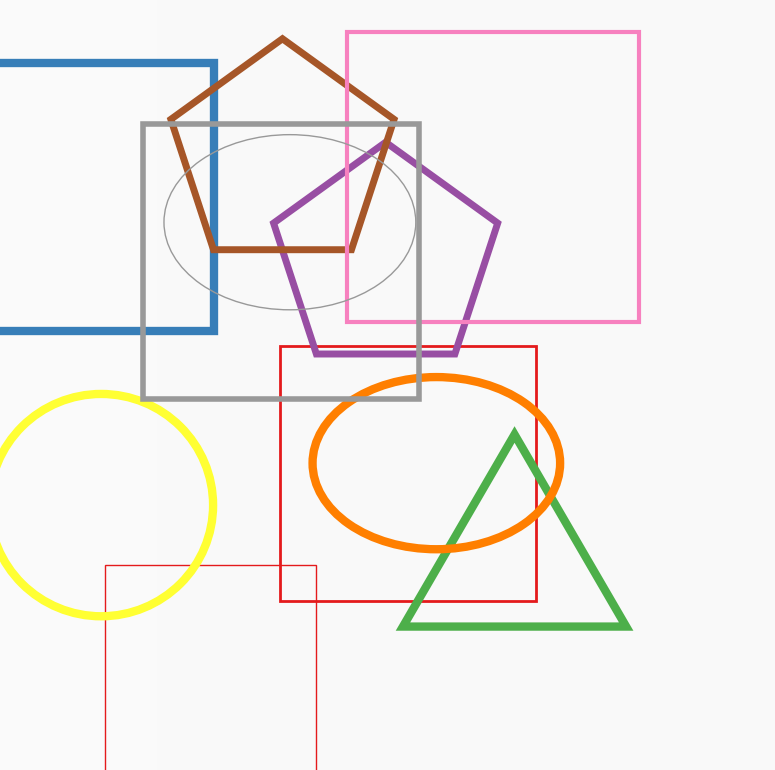[{"shape": "square", "thickness": 1, "radius": 0.83, "center": [0.527, 0.385]}, {"shape": "square", "thickness": 0.5, "radius": 0.68, "center": [0.272, 0.129]}, {"shape": "square", "thickness": 3, "radius": 0.87, "center": [0.102, 0.744]}, {"shape": "triangle", "thickness": 3, "radius": 0.83, "center": [0.664, 0.269]}, {"shape": "pentagon", "thickness": 2.5, "radius": 0.76, "center": [0.498, 0.663]}, {"shape": "oval", "thickness": 3, "radius": 0.8, "center": [0.563, 0.398]}, {"shape": "circle", "thickness": 3, "radius": 0.72, "center": [0.131, 0.344]}, {"shape": "pentagon", "thickness": 2.5, "radius": 0.76, "center": [0.364, 0.798]}, {"shape": "square", "thickness": 1.5, "radius": 0.94, "center": [0.636, 0.77]}, {"shape": "oval", "thickness": 0.5, "radius": 0.81, "center": [0.374, 0.711]}, {"shape": "square", "thickness": 2, "radius": 0.89, "center": [0.363, 0.66]}]